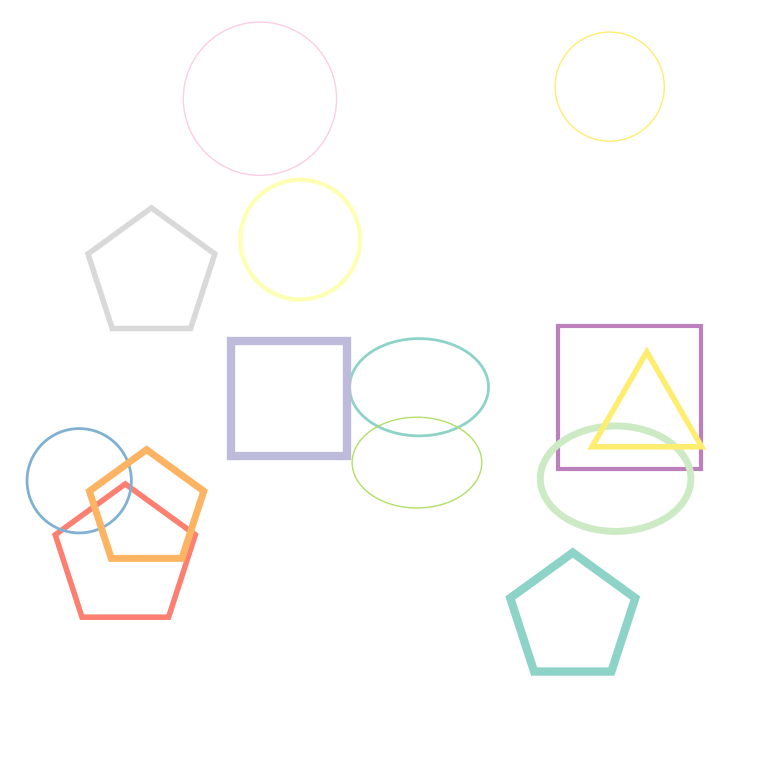[{"shape": "oval", "thickness": 1, "radius": 0.45, "center": [0.544, 0.497]}, {"shape": "pentagon", "thickness": 3, "radius": 0.43, "center": [0.744, 0.197]}, {"shape": "circle", "thickness": 1.5, "radius": 0.39, "center": [0.39, 0.689]}, {"shape": "square", "thickness": 3, "radius": 0.38, "center": [0.376, 0.482]}, {"shape": "pentagon", "thickness": 2, "radius": 0.48, "center": [0.163, 0.276]}, {"shape": "circle", "thickness": 1, "radius": 0.34, "center": [0.103, 0.376]}, {"shape": "pentagon", "thickness": 2.5, "radius": 0.39, "center": [0.19, 0.338]}, {"shape": "oval", "thickness": 0.5, "radius": 0.42, "center": [0.542, 0.399]}, {"shape": "circle", "thickness": 0.5, "radius": 0.5, "center": [0.338, 0.872]}, {"shape": "pentagon", "thickness": 2, "radius": 0.43, "center": [0.197, 0.643]}, {"shape": "square", "thickness": 1.5, "radius": 0.46, "center": [0.817, 0.484]}, {"shape": "oval", "thickness": 2.5, "radius": 0.49, "center": [0.799, 0.378]}, {"shape": "circle", "thickness": 0.5, "radius": 0.35, "center": [0.792, 0.887]}, {"shape": "triangle", "thickness": 2, "radius": 0.41, "center": [0.84, 0.461]}]